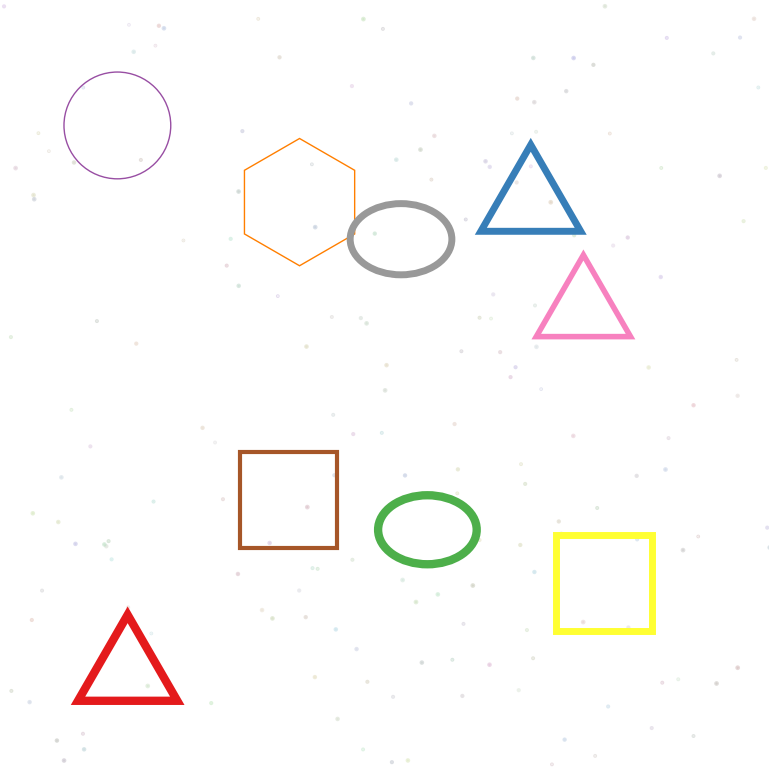[{"shape": "triangle", "thickness": 3, "radius": 0.37, "center": [0.166, 0.127]}, {"shape": "triangle", "thickness": 2.5, "radius": 0.37, "center": [0.689, 0.737]}, {"shape": "oval", "thickness": 3, "radius": 0.32, "center": [0.555, 0.312]}, {"shape": "circle", "thickness": 0.5, "radius": 0.35, "center": [0.152, 0.837]}, {"shape": "hexagon", "thickness": 0.5, "radius": 0.41, "center": [0.389, 0.738]}, {"shape": "square", "thickness": 2.5, "radius": 0.31, "center": [0.784, 0.242]}, {"shape": "square", "thickness": 1.5, "radius": 0.31, "center": [0.375, 0.35]}, {"shape": "triangle", "thickness": 2, "radius": 0.35, "center": [0.758, 0.598]}, {"shape": "oval", "thickness": 2.5, "radius": 0.33, "center": [0.521, 0.689]}]